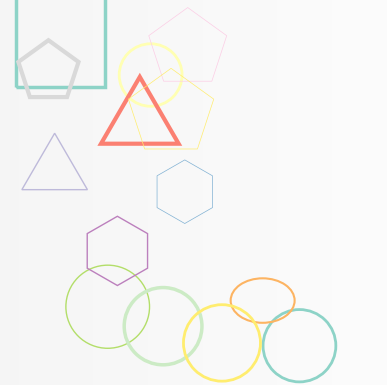[{"shape": "circle", "thickness": 2, "radius": 0.47, "center": [0.773, 0.102]}, {"shape": "square", "thickness": 2.5, "radius": 0.57, "center": [0.157, 0.889]}, {"shape": "circle", "thickness": 2, "radius": 0.41, "center": [0.389, 0.805]}, {"shape": "triangle", "thickness": 1, "radius": 0.49, "center": [0.141, 0.556]}, {"shape": "triangle", "thickness": 3, "radius": 0.58, "center": [0.361, 0.685]}, {"shape": "hexagon", "thickness": 0.5, "radius": 0.41, "center": [0.477, 0.502]}, {"shape": "oval", "thickness": 1.5, "radius": 0.41, "center": [0.678, 0.219]}, {"shape": "circle", "thickness": 1, "radius": 0.54, "center": [0.278, 0.203]}, {"shape": "pentagon", "thickness": 0.5, "radius": 0.53, "center": [0.484, 0.875]}, {"shape": "pentagon", "thickness": 3, "radius": 0.41, "center": [0.125, 0.814]}, {"shape": "hexagon", "thickness": 1, "radius": 0.45, "center": [0.303, 0.348]}, {"shape": "circle", "thickness": 2.5, "radius": 0.5, "center": [0.421, 0.153]}, {"shape": "circle", "thickness": 2, "radius": 0.5, "center": [0.573, 0.109]}, {"shape": "pentagon", "thickness": 0.5, "radius": 0.58, "center": [0.441, 0.707]}]